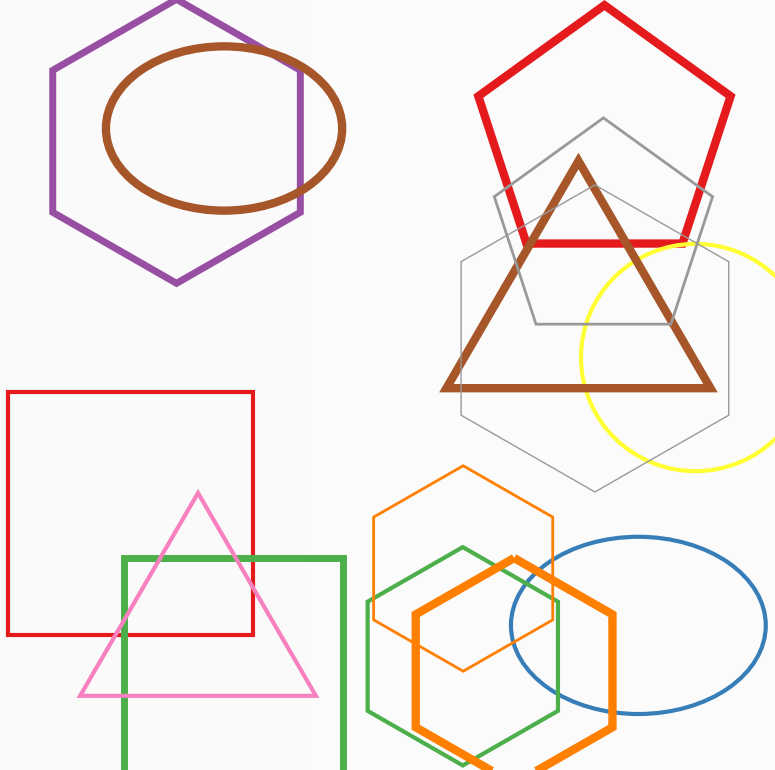[{"shape": "square", "thickness": 1.5, "radius": 0.79, "center": [0.169, 0.333]}, {"shape": "pentagon", "thickness": 3, "radius": 0.86, "center": [0.78, 0.822]}, {"shape": "oval", "thickness": 1.5, "radius": 0.82, "center": [0.824, 0.188]}, {"shape": "hexagon", "thickness": 1.5, "radius": 0.71, "center": [0.597, 0.148]}, {"shape": "square", "thickness": 2.5, "radius": 0.71, "center": [0.302, 0.134]}, {"shape": "hexagon", "thickness": 2.5, "radius": 0.92, "center": [0.228, 0.816]}, {"shape": "hexagon", "thickness": 1, "radius": 0.67, "center": [0.598, 0.262]}, {"shape": "hexagon", "thickness": 3, "radius": 0.73, "center": [0.663, 0.129]}, {"shape": "circle", "thickness": 1.5, "radius": 0.74, "center": [0.897, 0.536]}, {"shape": "triangle", "thickness": 3, "radius": 0.98, "center": [0.746, 0.594]}, {"shape": "oval", "thickness": 3, "radius": 0.76, "center": [0.289, 0.833]}, {"shape": "triangle", "thickness": 1.5, "radius": 0.88, "center": [0.255, 0.184]}, {"shape": "hexagon", "thickness": 0.5, "radius": 1.0, "center": [0.768, 0.56]}, {"shape": "pentagon", "thickness": 1, "radius": 0.74, "center": [0.779, 0.699]}]